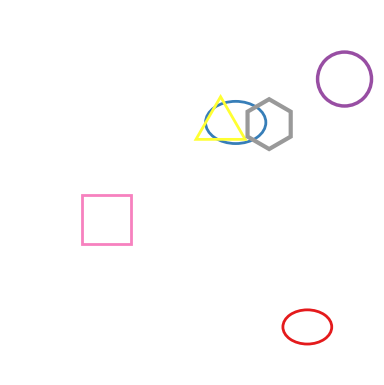[{"shape": "oval", "thickness": 2, "radius": 0.32, "center": [0.798, 0.151]}, {"shape": "oval", "thickness": 2, "radius": 0.39, "center": [0.612, 0.682]}, {"shape": "circle", "thickness": 2.5, "radius": 0.35, "center": [0.895, 0.795]}, {"shape": "triangle", "thickness": 2, "radius": 0.37, "center": [0.573, 0.675]}, {"shape": "square", "thickness": 2, "radius": 0.32, "center": [0.276, 0.429]}, {"shape": "hexagon", "thickness": 3, "radius": 0.32, "center": [0.699, 0.678]}]